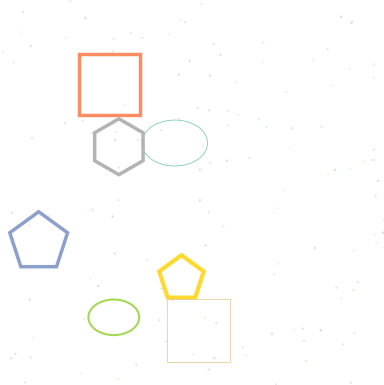[{"shape": "oval", "thickness": 0.5, "radius": 0.43, "center": [0.454, 0.628]}, {"shape": "square", "thickness": 2.5, "radius": 0.4, "center": [0.284, 0.78]}, {"shape": "pentagon", "thickness": 2.5, "radius": 0.39, "center": [0.1, 0.371]}, {"shape": "oval", "thickness": 1.5, "radius": 0.33, "center": [0.296, 0.176]}, {"shape": "pentagon", "thickness": 3, "radius": 0.3, "center": [0.471, 0.276]}, {"shape": "square", "thickness": 0.5, "radius": 0.41, "center": [0.515, 0.141]}, {"shape": "hexagon", "thickness": 2.5, "radius": 0.36, "center": [0.309, 0.619]}]